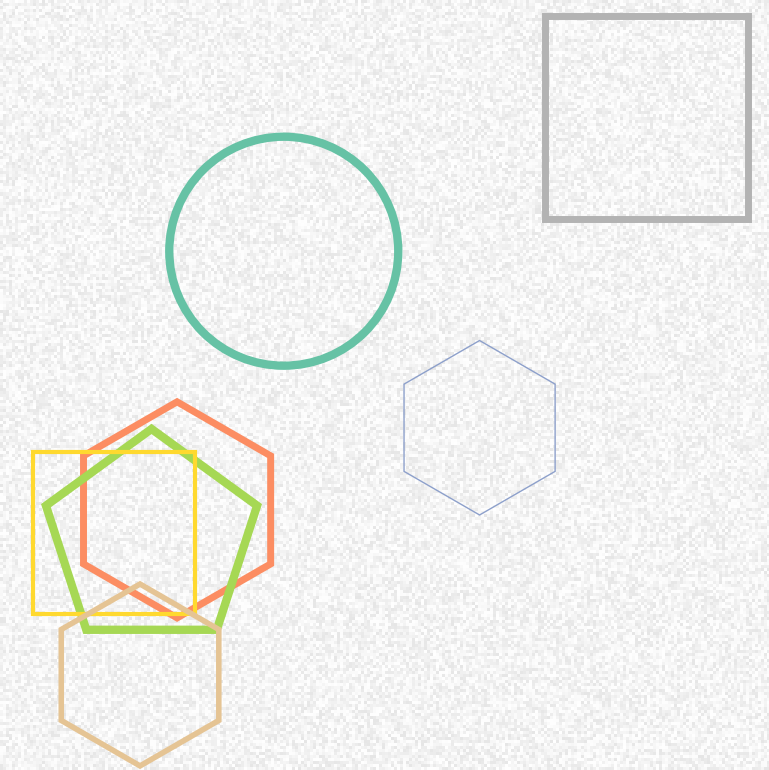[{"shape": "circle", "thickness": 3, "radius": 0.74, "center": [0.369, 0.674]}, {"shape": "hexagon", "thickness": 2.5, "radius": 0.7, "center": [0.23, 0.338]}, {"shape": "hexagon", "thickness": 0.5, "radius": 0.57, "center": [0.623, 0.444]}, {"shape": "pentagon", "thickness": 3, "radius": 0.72, "center": [0.197, 0.299]}, {"shape": "square", "thickness": 1.5, "radius": 0.53, "center": [0.148, 0.308]}, {"shape": "hexagon", "thickness": 2, "radius": 0.59, "center": [0.182, 0.123]}, {"shape": "square", "thickness": 2.5, "radius": 0.66, "center": [0.839, 0.848]}]